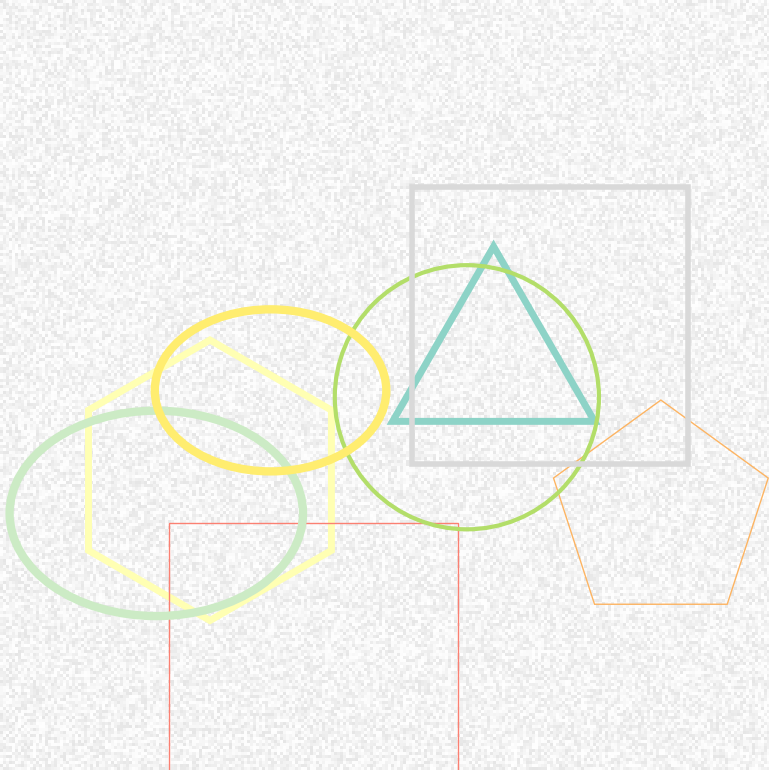[{"shape": "triangle", "thickness": 2.5, "radius": 0.76, "center": [0.641, 0.528]}, {"shape": "hexagon", "thickness": 2.5, "radius": 0.91, "center": [0.273, 0.376]}, {"shape": "square", "thickness": 0.5, "radius": 0.94, "center": [0.407, 0.133]}, {"shape": "pentagon", "thickness": 0.5, "radius": 0.73, "center": [0.858, 0.334]}, {"shape": "circle", "thickness": 1.5, "radius": 0.86, "center": [0.606, 0.484]}, {"shape": "square", "thickness": 2, "radius": 0.9, "center": [0.714, 0.577]}, {"shape": "oval", "thickness": 3, "radius": 0.95, "center": [0.203, 0.333]}, {"shape": "oval", "thickness": 3, "radius": 0.75, "center": [0.351, 0.493]}]